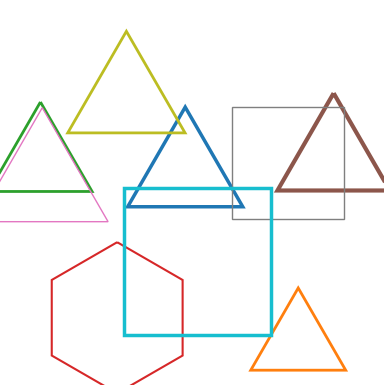[{"shape": "triangle", "thickness": 2.5, "radius": 0.86, "center": [0.481, 0.549]}, {"shape": "triangle", "thickness": 2, "radius": 0.71, "center": [0.775, 0.11]}, {"shape": "triangle", "thickness": 2, "radius": 0.77, "center": [0.105, 0.58]}, {"shape": "hexagon", "thickness": 1.5, "radius": 0.98, "center": [0.304, 0.175]}, {"shape": "triangle", "thickness": 3, "radius": 0.84, "center": [0.867, 0.589]}, {"shape": "triangle", "thickness": 1, "radius": 0.99, "center": [0.11, 0.523]}, {"shape": "square", "thickness": 1, "radius": 0.73, "center": [0.748, 0.576]}, {"shape": "triangle", "thickness": 2, "radius": 0.88, "center": [0.328, 0.743]}, {"shape": "square", "thickness": 2.5, "radius": 0.96, "center": [0.513, 0.321]}]